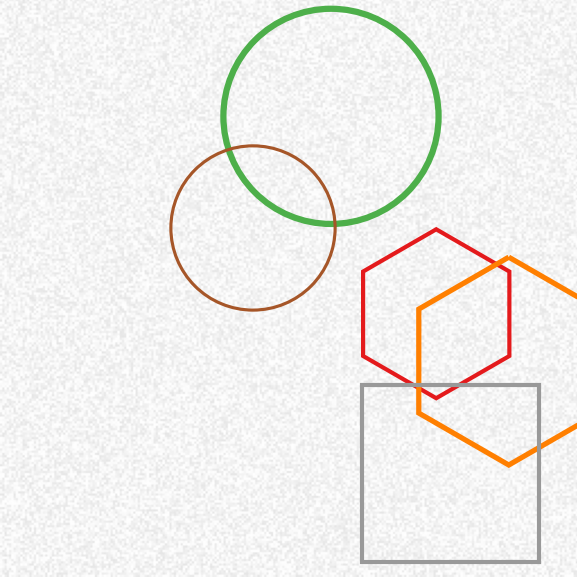[{"shape": "hexagon", "thickness": 2, "radius": 0.73, "center": [0.755, 0.456]}, {"shape": "circle", "thickness": 3, "radius": 0.93, "center": [0.573, 0.798]}, {"shape": "hexagon", "thickness": 2.5, "radius": 0.9, "center": [0.881, 0.374]}, {"shape": "circle", "thickness": 1.5, "radius": 0.71, "center": [0.438, 0.604]}, {"shape": "square", "thickness": 2, "radius": 0.77, "center": [0.78, 0.18]}]